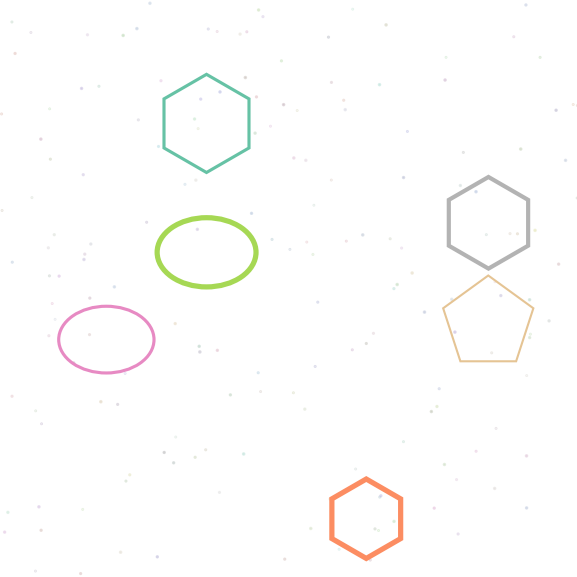[{"shape": "hexagon", "thickness": 1.5, "radius": 0.42, "center": [0.358, 0.785]}, {"shape": "hexagon", "thickness": 2.5, "radius": 0.34, "center": [0.634, 0.101]}, {"shape": "oval", "thickness": 1.5, "radius": 0.41, "center": [0.184, 0.411]}, {"shape": "oval", "thickness": 2.5, "radius": 0.43, "center": [0.358, 0.562]}, {"shape": "pentagon", "thickness": 1, "radius": 0.41, "center": [0.845, 0.44]}, {"shape": "hexagon", "thickness": 2, "radius": 0.4, "center": [0.846, 0.613]}]